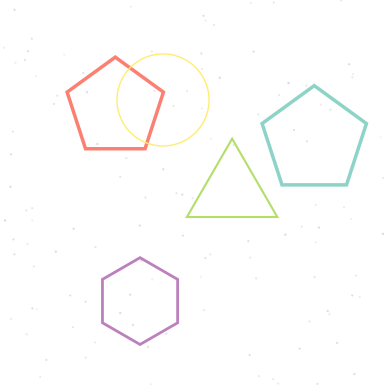[{"shape": "pentagon", "thickness": 2.5, "radius": 0.71, "center": [0.816, 0.635]}, {"shape": "pentagon", "thickness": 2.5, "radius": 0.66, "center": [0.299, 0.72]}, {"shape": "triangle", "thickness": 1.5, "radius": 0.68, "center": [0.603, 0.504]}, {"shape": "hexagon", "thickness": 2, "radius": 0.56, "center": [0.364, 0.218]}, {"shape": "circle", "thickness": 1, "radius": 0.6, "center": [0.423, 0.74]}]